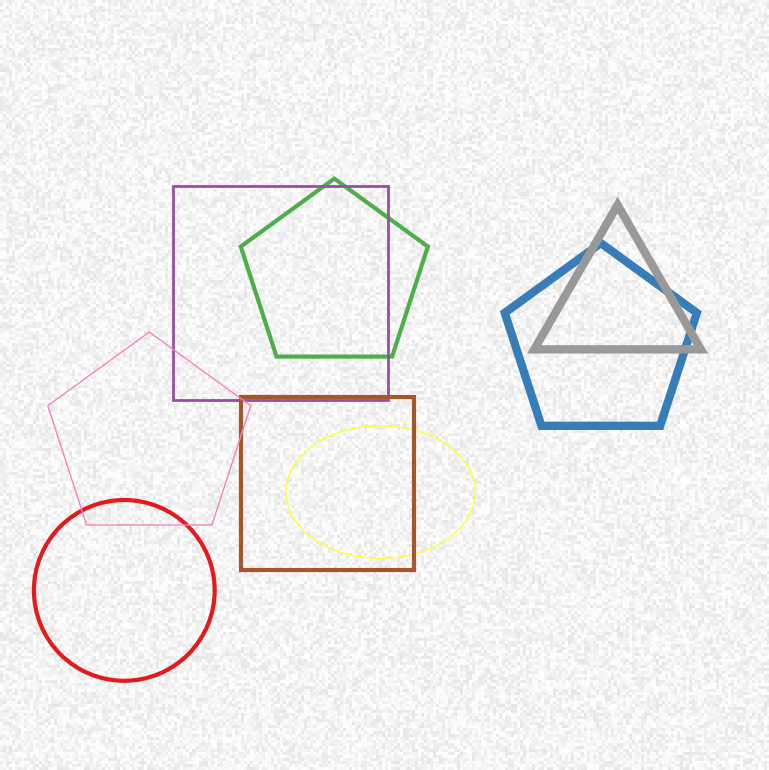[{"shape": "circle", "thickness": 1.5, "radius": 0.59, "center": [0.161, 0.233]}, {"shape": "pentagon", "thickness": 3, "radius": 0.66, "center": [0.78, 0.553]}, {"shape": "pentagon", "thickness": 1.5, "radius": 0.64, "center": [0.434, 0.64]}, {"shape": "square", "thickness": 1, "radius": 0.7, "center": [0.364, 0.619]}, {"shape": "oval", "thickness": 0.5, "radius": 0.61, "center": [0.494, 0.361]}, {"shape": "square", "thickness": 1.5, "radius": 0.56, "center": [0.426, 0.372]}, {"shape": "pentagon", "thickness": 0.5, "radius": 0.69, "center": [0.194, 0.43]}, {"shape": "triangle", "thickness": 3, "radius": 0.62, "center": [0.802, 0.609]}]